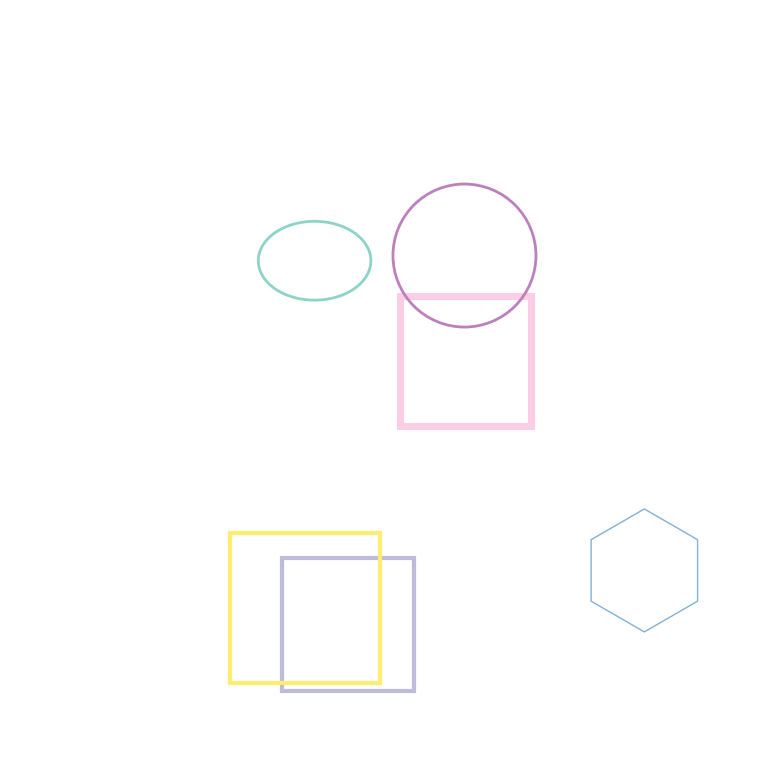[{"shape": "oval", "thickness": 1, "radius": 0.37, "center": [0.409, 0.661]}, {"shape": "square", "thickness": 1.5, "radius": 0.43, "center": [0.452, 0.189]}, {"shape": "hexagon", "thickness": 0.5, "radius": 0.4, "center": [0.837, 0.259]}, {"shape": "square", "thickness": 2.5, "radius": 0.42, "center": [0.605, 0.531]}, {"shape": "circle", "thickness": 1, "radius": 0.46, "center": [0.603, 0.668]}, {"shape": "square", "thickness": 1.5, "radius": 0.49, "center": [0.396, 0.21]}]